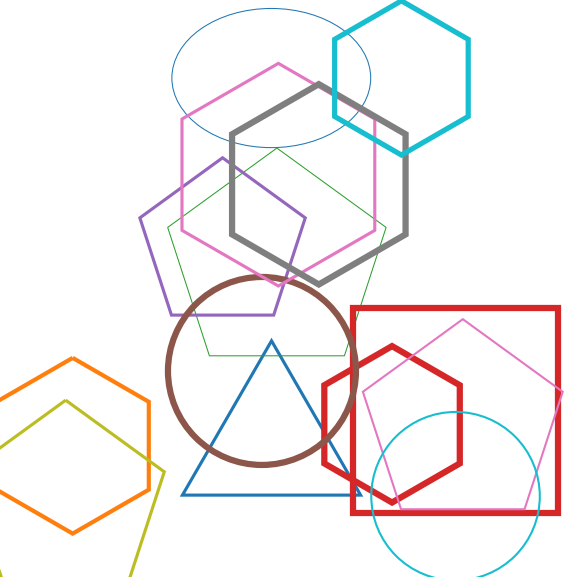[{"shape": "oval", "thickness": 0.5, "radius": 0.86, "center": [0.47, 0.864]}, {"shape": "triangle", "thickness": 1.5, "radius": 0.89, "center": [0.47, 0.231]}, {"shape": "hexagon", "thickness": 2, "radius": 0.76, "center": [0.126, 0.227]}, {"shape": "pentagon", "thickness": 0.5, "radius": 0.99, "center": [0.479, 0.544]}, {"shape": "hexagon", "thickness": 3, "radius": 0.68, "center": [0.679, 0.264]}, {"shape": "square", "thickness": 3, "radius": 0.89, "center": [0.789, 0.289]}, {"shape": "pentagon", "thickness": 1.5, "radius": 0.75, "center": [0.385, 0.575]}, {"shape": "circle", "thickness": 3, "radius": 0.81, "center": [0.454, 0.357]}, {"shape": "hexagon", "thickness": 1.5, "radius": 0.96, "center": [0.482, 0.697]}, {"shape": "pentagon", "thickness": 1, "radius": 0.91, "center": [0.801, 0.265]}, {"shape": "hexagon", "thickness": 3, "radius": 0.87, "center": [0.552, 0.68]}, {"shape": "pentagon", "thickness": 1.5, "radius": 0.9, "center": [0.114, 0.127]}, {"shape": "circle", "thickness": 1, "radius": 0.73, "center": [0.789, 0.14]}, {"shape": "hexagon", "thickness": 2.5, "radius": 0.67, "center": [0.695, 0.864]}]